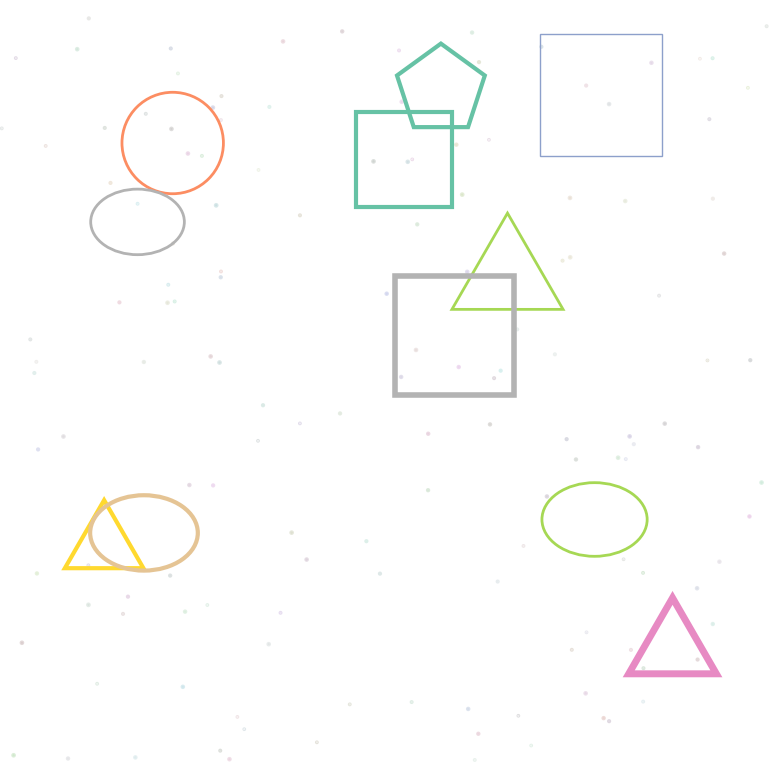[{"shape": "pentagon", "thickness": 1.5, "radius": 0.3, "center": [0.573, 0.883]}, {"shape": "square", "thickness": 1.5, "radius": 0.31, "center": [0.525, 0.793]}, {"shape": "circle", "thickness": 1, "radius": 0.33, "center": [0.224, 0.814]}, {"shape": "square", "thickness": 0.5, "radius": 0.4, "center": [0.781, 0.877]}, {"shape": "triangle", "thickness": 2.5, "radius": 0.33, "center": [0.873, 0.158]}, {"shape": "oval", "thickness": 1, "radius": 0.34, "center": [0.772, 0.325]}, {"shape": "triangle", "thickness": 1, "radius": 0.42, "center": [0.659, 0.64]}, {"shape": "triangle", "thickness": 1.5, "radius": 0.29, "center": [0.135, 0.292]}, {"shape": "oval", "thickness": 1.5, "radius": 0.35, "center": [0.187, 0.308]}, {"shape": "square", "thickness": 2, "radius": 0.39, "center": [0.591, 0.565]}, {"shape": "oval", "thickness": 1, "radius": 0.3, "center": [0.179, 0.712]}]